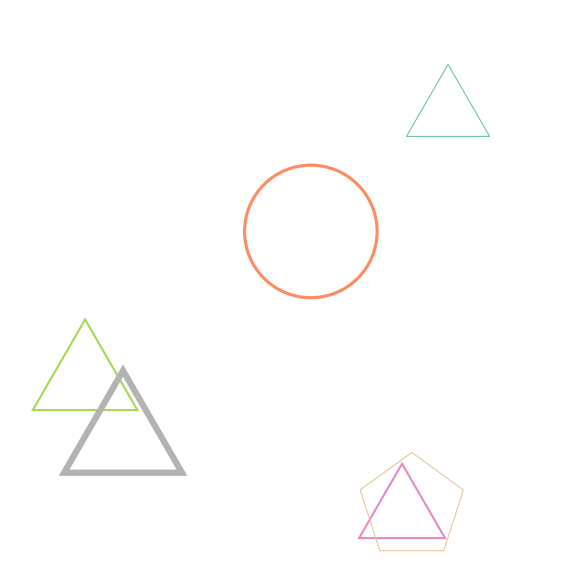[{"shape": "triangle", "thickness": 0.5, "radius": 0.42, "center": [0.776, 0.804]}, {"shape": "circle", "thickness": 1.5, "radius": 0.57, "center": [0.538, 0.598]}, {"shape": "triangle", "thickness": 1, "radius": 0.43, "center": [0.696, 0.11]}, {"shape": "triangle", "thickness": 1, "radius": 0.52, "center": [0.147, 0.341]}, {"shape": "pentagon", "thickness": 0.5, "radius": 0.47, "center": [0.713, 0.122]}, {"shape": "triangle", "thickness": 3, "radius": 0.59, "center": [0.213, 0.24]}]